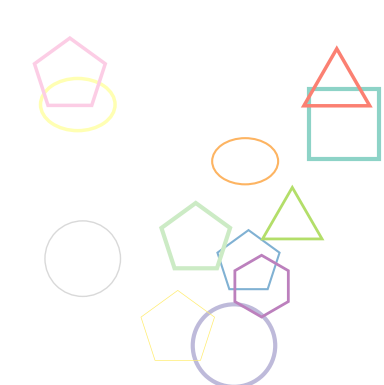[{"shape": "square", "thickness": 3, "radius": 0.45, "center": [0.893, 0.678]}, {"shape": "oval", "thickness": 2.5, "radius": 0.48, "center": [0.202, 0.728]}, {"shape": "circle", "thickness": 3, "radius": 0.54, "center": [0.608, 0.102]}, {"shape": "triangle", "thickness": 2.5, "radius": 0.49, "center": [0.875, 0.775]}, {"shape": "pentagon", "thickness": 1.5, "radius": 0.42, "center": [0.645, 0.317]}, {"shape": "oval", "thickness": 1.5, "radius": 0.43, "center": [0.637, 0.581]}, {"shape": "triangle", "thickness": 2, "radius": 0.45, "center": [0.759, 0.424]}, {"shape": "pentagon", "thickness": 2.5, "radius": 0.48, "center": [0.181, 0.804]}, {"shape": "circle", "thickness": 1, "radius": 0.49, "center": [0.215, 0.328]}, {"shape": "hexagon", "thickness": 2, "radius": 0.4, "center": [0.679, 0.257]}, {"shape": "pentagon", "thickness": 3, "radius": 0.47, "center": [0.508, 0.379]}, {"shape": "pentagon", "thickness": 0.5, "radius": 0.5, "center": [0.462, 0.145]}]